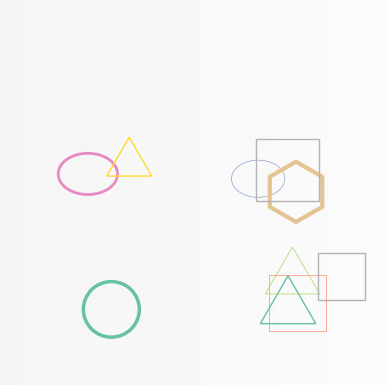[{"shape": "circle", "thickness": 2.5, "radius": 0.36, "center": [0.287, 0.196]}, {"shape": "triangle", "thickness": 1, "radius": 0.41, "center": [0.743, 0.201]}, {"shape": "square", "thickness": 0.5, "radius": 0.37, "center": [0.767, 0.213]}, {"shape": "oval", "thickness": 0.5, "radius": 0.34, "center": [0.666, 0.536]}, {"shape": "oval", "thickness": 2, "radius": 0.38, "center": [0.227, 0.548]}, {"shape": "triangle", "thickness": 0.5, "radius": 0.41, "center": [0.755, 0.277]}, {"shape": "triangle", "thickness": 1, "radius": 0.34, "center": [0.333, 0.576]}, {"shape": "hexagon", "thickness": 3, "radius": 0.39, "center": [0.764, 0.502]}, {"shape": "square", "thickness": 1, "radius": 0.31, "center": [0.882, 0.281]}, {"shape": "square", "thickness": 1, "radius": 0.4, "center": [0.742, 0.558]}]